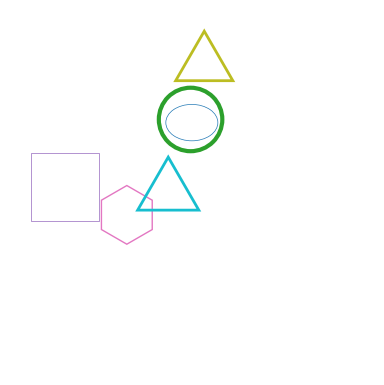[{"shape": "oval", "thickness": 0.5, "radius": 0.34, "center": [0.498, 0.682]}, {"shape": "circle", "thickness": 3, "radius": 0.41, "center": [0.495, 0.69]}, {"shape": "square", "thickness": 0.5, "radius": 0.44, "center": [0.17, 0.515]}, {"shape": "hexagon", "thickness": 1, "radius": 0.38, "center": [0.329, 0.442]}, {"shape": "triangle", "thickness": 2, "radius": 0.43, "center": [0.531, 0.833]}, {"shape": "triangle", "thickness": 2, "radius": 0.46, "center": [0.437, 0.5]}]